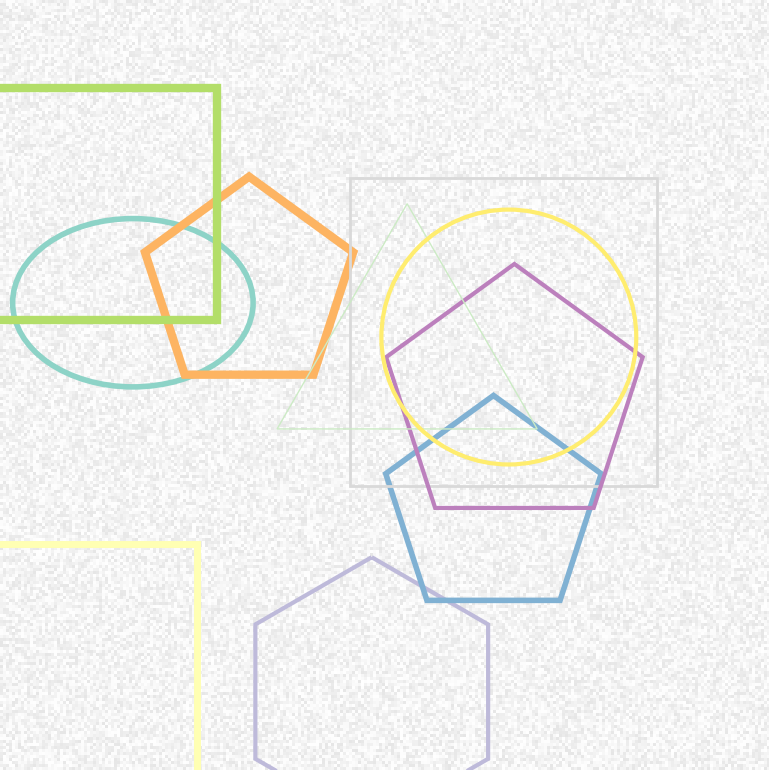[{"shape": "oval", "thickness": 2, "radius": 0.78, "center": [0.173, 0.607]}, {"shape": "square", "thickness": 2.5, "radius": 0.76, "center": [0.103, 0.141]}, {"shape": "hexagon", "thickness": 1.5, "radius": 0.87, "center": [0.483, 0.102]}, {"shape": "pentagon", "thickness": 2, "radius": 0.74, "center": [0.641, 0.339]}, {"shape": "pentagon", "thickness": 3, "radius": 0.71, "center": [0.323, 0.628]}, {"shape": "square", "thickness": 3, "radius": 0.75, "center": [0.132, 0.735]}, {"shape": "square", "thickness": 1, "radius": 1.0, "center": [0.654, 0.569]}, {"shape": "pentagon", "thickness": 1.5, "radius": 0.88, "center": [0.668, 0.482]}, {"shape": "triangle", "thickness": 0.5, "radius": 0.97, "center": [0.529, 0.54]}, {"shape": "circle", "thickness": 1.5, "radius": 0.83, "center": [0.661, 0.562]}]